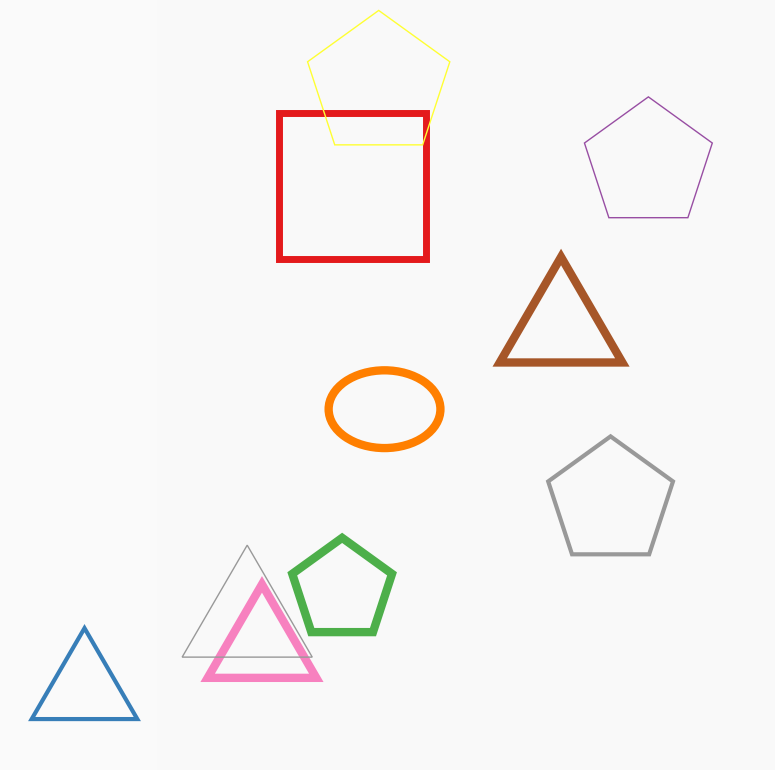[{"shape": "square", "thickness": 2.5, "radius": 0.47, "center": [0.455, 0.758]}, {"shape": "triangle", "thickness": 1.5, "radius": 0.39, "center": [0.109, 0.105]}, {"shape": "pentagon", "thickness": 3, "radius": 0.34, "center": [0.441, 0.234]}, {"shape": "pentagon", "thickness": 0.5, "radius": 0.43, "center": [0.837, 0.787]}, {"shape": "oval", "thickness": 3, "radius": 0.36, "center": [0.496, 0.469]}, {"shape": "pentagon", "thickness": 0.5, "radius": 0.48, "center": [0.489, 0.89]}, {"shape": "triangle", "thickness": 3, "radius": 0.46, "center": [0.724, 0.575]}, {"shape": "triangle", "thickness": 3, "radius": 0.4, "center": [0.338, 0.16]}, {"shape": "triangle", "thickness": 0.5, "radius": 0.48, "center": [0.319, 0.195]}, {"shape": "pentagon", "thickness": 1.5, "radius": 0.42, "center": [0.788, 0.349]}]